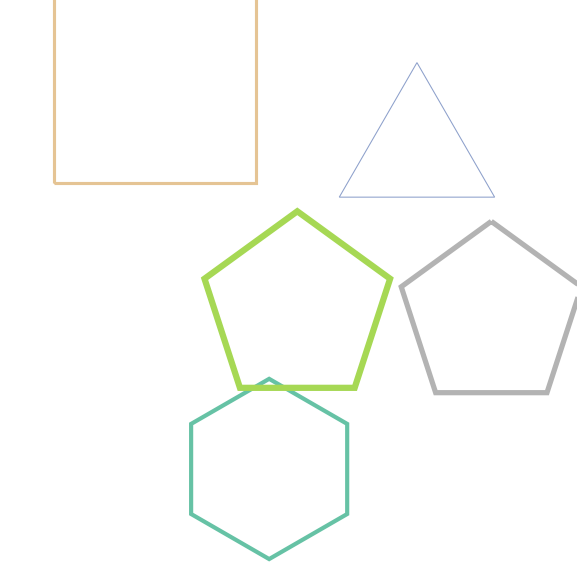[{"shape": "hexagon", "thickness": 2, "radius": 0.78, "center": [0.466, 0.187]}, {"shape": "triangle", "thickness": 0.5, "radius": 0.78, "center": [0.722, 0.735]}, {"shape": "pentagon", "thickness": 3, "radius": 0.84, "center": [0.515, 0.464]}, {"shape": "square", "thickness": 1.5, "radius": 0.87, "center": [0.268, 0.858]}, {"shape": "pentagon", "thickness": 2.5, "radius": 0.82, "center": [0.851, 0.452]}]